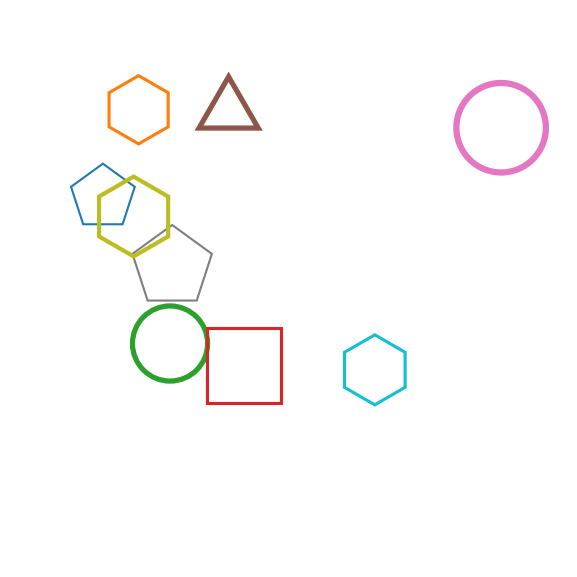[{"shape": "pentagon", "thickness": 1, "radius": 0.29, "center": [0.178, 0.658]}, {"shape": "hexagon", "thickness": 1.5, "radius": 0.3, "center": [0.24, 0.809]}, {"shape": "circle", "thickness": 2.5, "radius": 0.33, "center": [0.294, 0.404]}, {"shape": "square", "thickness": 1.5, "radius": 0.32, "center": [0.422, 0.367]}, {"shape": "triangle", "thickness": 2.5, "radius": 0.3, "center": [0.396, 0.807]}, {"shape": "circle", "thickness": 3, "radius": 0.39, "center": [0.868, 0.778]}, {"shape": "pentagon", "thickness": 1, "radius": 0.36, "center": [0.298, 0.537]}, {"shape": "hexagon", "thickness": 2, "radius": 0.35, "center": [0.231, 0.624]}, {"shape": "hexagon", "thickness": 1.5, "radius": 0.3, "center": [0.649, 0.359]}]